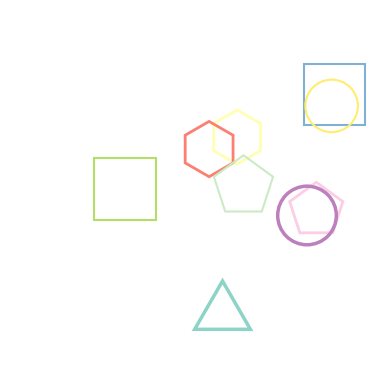[{"shape": "triangle", "thickness": 2.5, "radius": 0.42, "center": [0.578, 0.186]}, {"shape": "hexagon", "thickness": 2, "radius": 0.35, "center": [0.616, 0.644]}, {"shape": "hexagon", "thickness": 2, "radius": 0.36, "center": [0.543, 0.613]}, {"shape": "square", "thickness": 1.5, "radius": 0.4, "center": [0.869, 0.754]}, {"shape": "square", "thickness": 1.5, "radius": 0.4, "center": [0.325, 0.51]}, {"shape": "pentagon", "thickness": 2, "radius": 0.36, "center": [0.821, 0.454]}, {"shape": "circle", "thickness": 2.5, "radius": 0.38, "center": [0.797, 0.44]}, {"shape": "pentagon", "thickness": 1.5, "radius": 0.4, "center": [0.632, 0.516]}, {"shape": "circle", "thickness": 1.5, "radius": 0.34, "center": [0.861, 0.725]}]